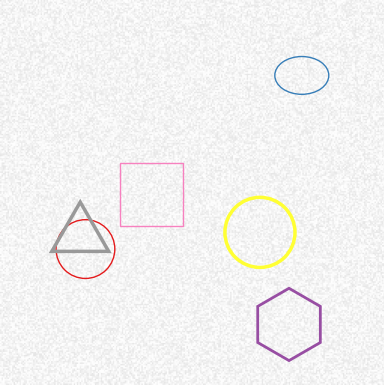[{"shape": "circle", "thickness": 1, "radius": 0.38, "center": [0.222, 0.353]}, {"shape": "oval", "thickness": 1, "radius": 0.35, "center": [0.784, 0.804]}, {"shape": "hexagon", "thickness": 2, "radius": 0.47, "center": [0.751, 0.157]}, {"shape": "circle", "thickness": 2.5, "radius": 0.46, "center": [0.675, 0.396]}, {"shape": "square", "thickness": 1, "radius": 0.41, "center": [0.394, 0.495]}, {"shape": "triangle", "thickness": 2.5, "radius": 0.43, "center": [0.208, 0.39]}]